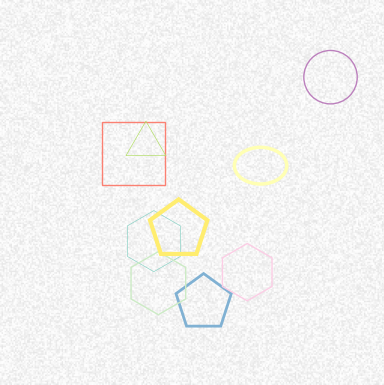[{"shape": "hexagon", "thickness": 0.5, "radius": 0.4, "center": [0.4, 0.374]}, {"shape": "oval", "thickness": 2.5, "radius": 0.34, "center": [0.677, 0.57]}, {"shape": "square", "thickness": 1, "radius": 0.41, "center": [0.347, 0.602]}, {"shape": "pentagon", "thickness": 2, "radius": 0.38, "center": [0.529, 0.214]}, {"shape": "triangle", "thickness": 0.5, "radius": 0.3, "center": [0.379, 0.626]}, {"shape": "hexagon", "thickness": 1, "radius": 0.37, "center": [0.642, 0.293]}, {"shape": "circle", "thickness": 1, "radius": 0.35, "center": [0.859, 0.8]}, {"shape": "hexagon", "thickness": 1, "radius": 0.41, "center": [0.411, 0.265]}, {"shape": "pentagon", "thickness": 3, "radius": 0.39, "center": [0.464, 0.404]}]